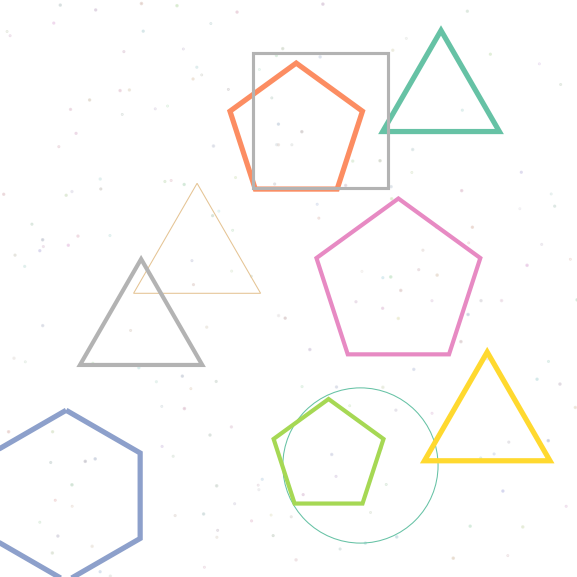[{"shape": "circle", "thickness": 0.5, "radius": 0.67, "center": [0.624, 0.193]}, {"shape": "triangle", "thickness": 2.5, "radius": 0.58, "center": [0.764, 0.83]}, {"shape": "pentagon", "thickness": 2.5, "radius": 0.6, "center": [0.513, 0.769]}, {"shape": "hexagon", "thickness": 2.5, "radius": 0.74, "center": [0.115, 0.141]}, {"shape": "pentagon", "thickness": 2, "radius": 0.75, "center": [0.69, 0.506]}, {"shape": "pentagon", "thickness": 2, "radius": 0.5, "center": [0.569, 0.208]}, {"shape": "triangle", "thickness": 2.5, "radius": 0.63, "center": [0.844, 0.264]}, {"shape": "triangle", "thickness": 0.5, "radius": 0.63, "center": [0.341, 0.555]}, {"shape": "square", "thickness": 1.5, "radius": 0.59, "center": [0.555, 0.79]}, {"shape": "triangle", "thickness": 2, "radius": 0.61, "center": [0.244, 0.428]}]